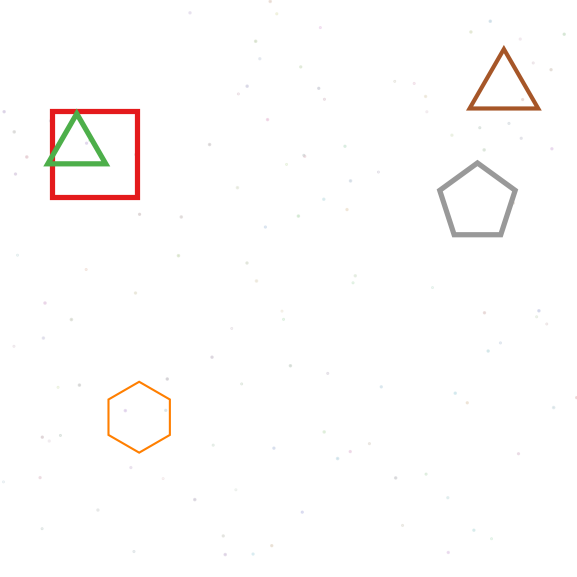[{"shape": "square", "thickness": 2.5, "radius": 0.37, "center": [0.163, 0.732]}, {"shape": "triangle", "thickness": 2.5, "radius": 0.29, "center": [0.133, 0.744]}, {"shape": "hexagon", "thickness": 1, "radius": 0.31, "center": [0.241, 0.277]}, {"shape": "triangle", "thickness": 2, "radius": 0.34, "center": [0.873, 0.846]}, {"shape": "pentagon", "thickness": 2.5, "radius": 0.34, "center": [0.827, 0.648]}]